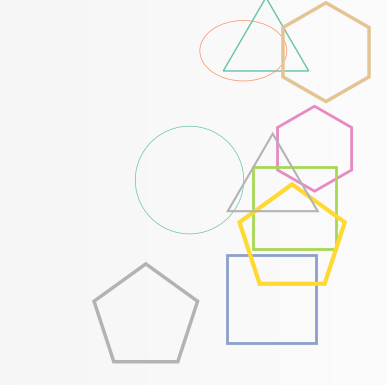[{"shape": "triangle", "thickness": 1, "radius": 0.64, "center": [0.686, 0.879]}, {"shape": "circle", "thickness": 0.5, "radius": 0.7, "center": [0.489, 0.532]}, {"shape": "oval", "thickness": 0.5, "radius": 0.56, "center": [0.628, 0.868]}, {"shape": "square", "thickness": 2, "radius": 0.58, "center": [0.701, 0.223]}, {"shape": "hexagon", "thickness": 2, "radius": 0.55, "center": [0.812, 0.614]}, {"shape": "square", "thickness": 2, "radius": 0.54, "center": [0.76, 0.459]}, {"shape": "pentagon", "thickness": 3, "radius": 0.71, "center": [0.754, 0.378]}, {"shape": "hexagon", "thickness": 2.5, "radius": 0.64, "center": [0.841, 0.864]}, {"shape": "pentagon", "thickness": 2.5, "radius": 0.7, "center": [0.376, 0.174]}, {"shape": "triangle", "thickness": 1.5, "radius": 0.67, "center": [0.704, 0.518]}]